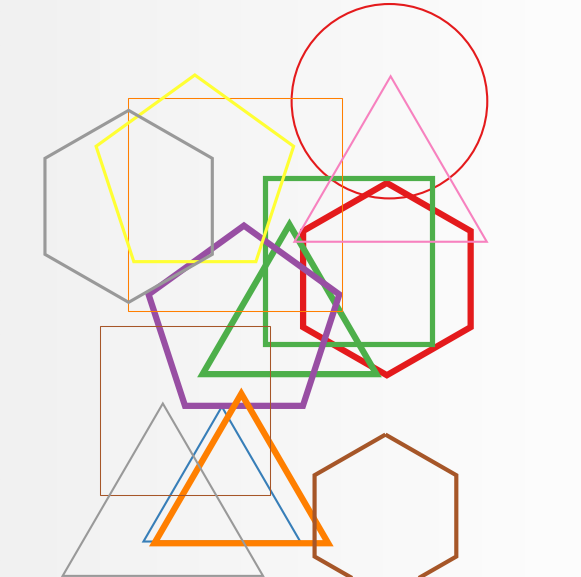[{"shape": "hexagon", "thickness": 3, "radius": 0.83, "center": [0.666, 0.516]}, {"shape": "circle", "thickness": 1, "radius": 0.84, "center": [0.67, 0.824]}, {"shape": "triangle", "thickness": 1, "radius": 0.78, "center": [0.382, 0.139]}, {"shape": "square", "thickness": 2.5, "radius": 0.72, "center": [0.6, 0.547]}, {"shape": "triangle", "thickness": 3, "radius": 0.86, "center": [0.498, 0.438]}, {"shape": "pentagon", "thickness": 3, "radius": 0.86, "center": [0.42, 0.436]}, {"shape": "square", "thickness": 0.5, "radius": 0.92, "center": [0.404, 0.645]}, {"shape": "triangle", "thickness": 3, "radius": 0.86, "center": [0.415, 0.145]}, {"shape": "pentagon", "thickness": 1.5, "radius": 0.89, "center": [0.335, 0.691]}, {"shape": "hexagon", "thickness": 2, "radius": 0.7, "center": [0.663, 0.106]}, {"shape": "square", "thickness": 0.5, "radius": 0.73, "center": [0.318, 0.288]}, {"shape": "triangle", "thickness": 1, "radius": 0.96, "center": [0.672, 0.676]}, {"shape": "triangle", "thickness": 1, "radius": 0.99, "center": [0.28, 0.101]}, {"shape": "hexagon", "thickness": 1.5, "radius": 0.83, "center": [0.221, 0.642]}]